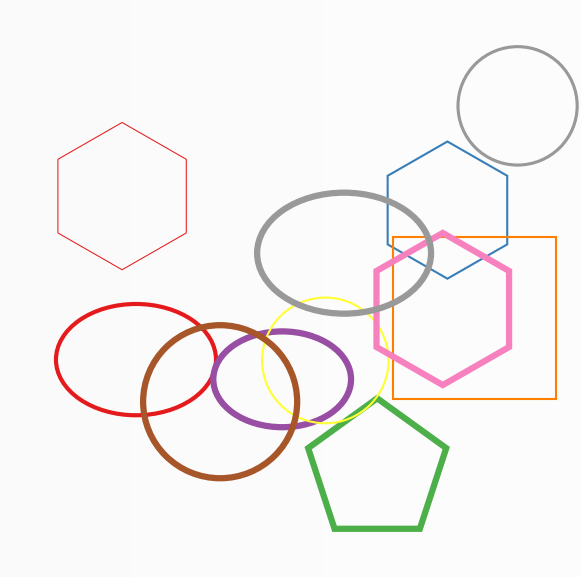[{"shape": "oval", "thickness": 2, "radius": 0.69, "center": [0.234, 0.376]}, {"shape": "hexagon", "thickness": 0.5, "radius": 0.64, "center": [0.21, 0.66]}, {"shape": "hexagon", "thickness": 1, "radius": 0.59, "center": [0.77, 0.635]}, {"shape": "pentagon", "thickness": 3, "radius": 0.62, "center": [0.649, 0.185]}, {"shape": "oval", "thickness": 3, "radius": 0.59, "center": [0.485, 0.342]}, {"shape": "square", "thickness": 1, "radius": 0.7, "center": [0.816, 0.448]}, {"shape": "circle", "thickness": 1, "radius": 0.54, "center": [0.56, 0.375]}, {"shape": "circle", "thickness": 3, "radius": 0.66, "center": [0.379, 0.304]}, {"shape": "hexagon", "thickness": 3, "radius": 0.66, "center": [0.762, 0.464]}, {"shape": "circle", "thickness": 1.5, "radius": 0.51, "center": [0.89, 0.816]}, {"shape": "oval", "thickness": 3, "radius": 0.75, "center": [0.592, 0.561]}]